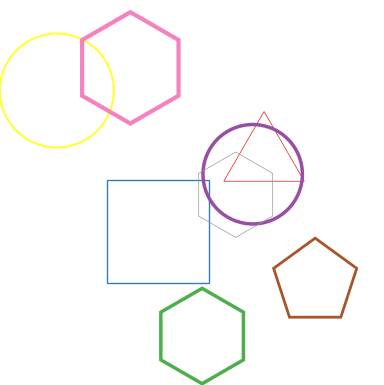[{"shape": "triangle", "thickness": 0.5, "radius": 0.6, "center": [0.686, 0.59]}, {"shape": "square", "thickness": 1, "radius": 0.67, "center": [0.411, 0.398]}, {"shape": "hexagon", "thickness": 2.5, "radius": 0.62, "center": [0.525, 0.127]}, {"shape": "circle", "thickness": 2.5, "radius": 0.65, "center": [0.656, 0.547]}, {"shape": "circle", "thickness": 1.5, "radius": 0.74, "center": [0.148, 0.765]}, {"shape": "pentagon", "thickness": 2, "radius": 0.57, "center": [0.819, 0.268]}, {"shape": "hexagon", "thickness": 3, "radius": 0.72, "center": [0.339, 0.824]}, {"shape": "hexagon", "thickness": 0.5, "radius": 0.55, "center": [0.612, 0.494]}]